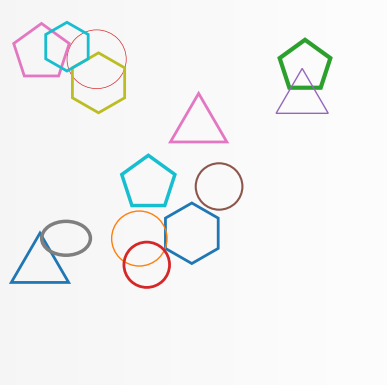[{"shape": "hexagon", "thickness": 2, "radius": 0.39, "center": [0.495, 0.394]}, {"shape": "triangle", "thickness": 2, "radius": 0.43, "center": [0.103, 0.309]}, {"shape": "circle", "thickness": 1, "radius": 0.36, "center": [0.36, 0.38]}, {"shape": "pentagon", "thickness": 3, "radius": 0.34, "center": [0.787, 0.828]}, {"shape": "circle", "thickness": 2, "radius": 0.29, "center": [0.379, 0.312]}, {"shape": "circle", "thickness": 0.5, "radius": 0.38, "center": [0.249, 0.846]}, {"shape": "triangle", "thickness": 1, "radius": 0.39, "center": [0.78, 0.745]}, {"shape": "circle", "thickness": 1.5, "radius": 0.3, "center": [0.565, 0.516]}, {"shape": "triangle", "thickness": 2, "radius": 0.42, "center": [0.513, 0.673]}, {"shape": "pentagon", "thickness": 2, "radius": 0.38, "center": [0.107, 0.864]}, {"shape": "oval", "thickness": 2.5, "radius": 0.31, "center": [0.17, 0.381]}, {"shape": "hexagon", "thickness": 2, "radius": 0.39, "center": [0.254, 0.785]}, {"shape": "pentagon", "thickness": 2.5, "radius": 0.36, "center": [0.383, 0.524]}, {"shape": "hexagon", "thickness": 2, "radius": 0.32, "center": [0.173, 0.879]}]